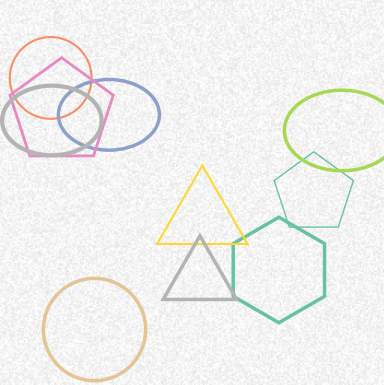[{"shape": "hexagon", "thickness": 2.5, "radius": 0.68, "center": [0.724, 0.299]}, {"shape": "pentagon", "thickness": 1, "radius": 0.54, "center": [0.815, 0.498]}, {"shape": "circle", "thickness": 1.5, "radius": 0.53, "center": [0.132, 0.798]}, {"shape": "oval", "thickness": 2.5, "radius": 0.66, "center": [0.283, 0.702]}, {"shape": "pentagon", "thickness": 2, "radius": 0.7, "center": [0.16, 0.709]}, {"shape": "oval", "thickness": 2.5, "radius": 0.75, "center": [0.888, 0.661]}, {"shape": "triangle", "thickness": 1.5, "radius": 0.68, "center": [0.526, 0.434]}, {"shape": "circle", "thickness": 2.5, "radius": 0.66, "center": [0.245, 0.144]}, {"shape": "triangle", "thickness": 2.5, "radius": 0.55, "center": [0.519, 0.277]}, {"shape": "oval", "thickness": 3, "radius": 0.65, "center": [0.135, 0.687]}]